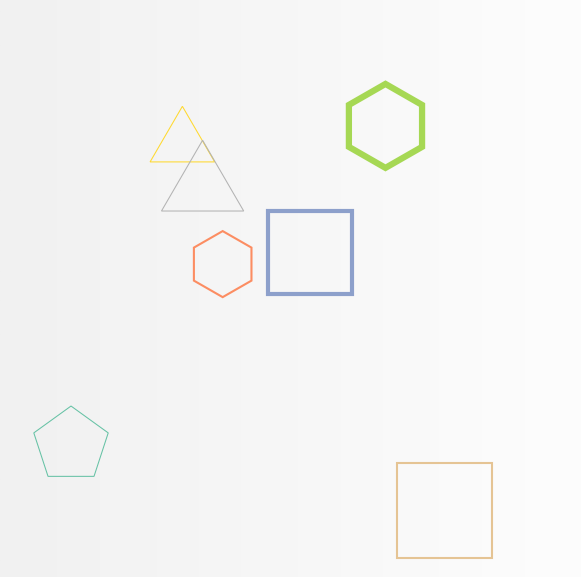[{"shape": "pentagon", "thickness": 0.5, "radius": 0.34, "center": [0.122, 0.229]}, {"shape": "hexagon", "thickness": 1, "radius": 0.29, "center": [0.383, 0.542]}, {"shape": "square", "thickness": 2, "radius": 0.36, "center": [0.533, 0.562]}, {"shape": "hexagon", "thickness": 3, "radius": 0.36, "center": [0.663, 0.781]}, {"shape": "triangle", "thickness": 0.5, "radius": 0.32, "center": [0.314, 0.751]}, {"shape": "square", "thickness": 1, "radius": 0.41, "center": [0.765, 0.116]}, {"shape": "triangle", "thickness": 0.5, "radius": 0.41, "center": [0.349, 0.675]}]